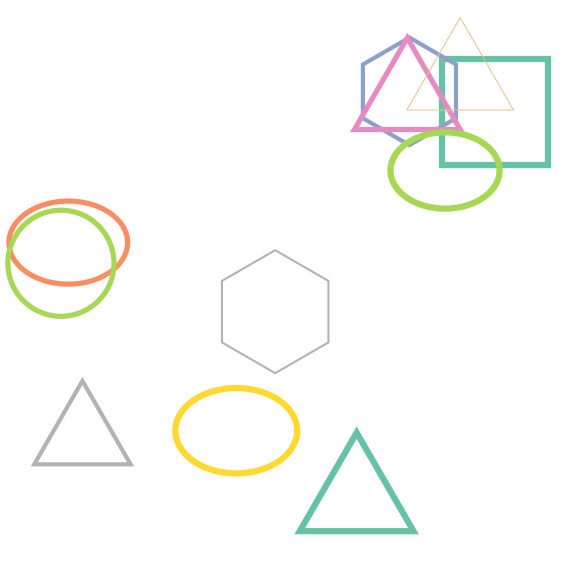[{"shape": "square", "thickness": 3, "radius": 0.46, "center": [0.857, 0.805]}, {"shape": "triangle", "thickness": 3, "radius": 0.57, "center": [0.618, 0.136]}, {"shape": "oval", "thickness": 2.5, "radius": 0.51, "center": [0.118, 0.579]}, {"shape": "hexagon", "thickness": 2, "radius": 0.47, "center": [0.709, 0.841]}, {"shape": "triangle", "thickness": 2.5, "radius": 0.53, "center": [0.705, 0.828]}, {"shape": "oval", "thickness": 3, "radius": 0.47, "center": [0.771, 0.704]}, {"shape": "circle", "thickness": 2.5, "radius": 0.46, "center": [0.106, 0.543]}, {"shape": "oval", "thickness": 3, "radius": 0.53, "center": [0.409, 0.253]}, {"shape": "triangle", "thickness": 0.5, "radius": 0.53, "center": [0.797, 0.862]}, {"shape": "hexagon", "thickness": 1, "radius": 0.53, "center": [0.477, 0.459]}, {"shape": "triangle", "thickness": 2, "radius": 0.48, "center": [0.143, 0.243]}]